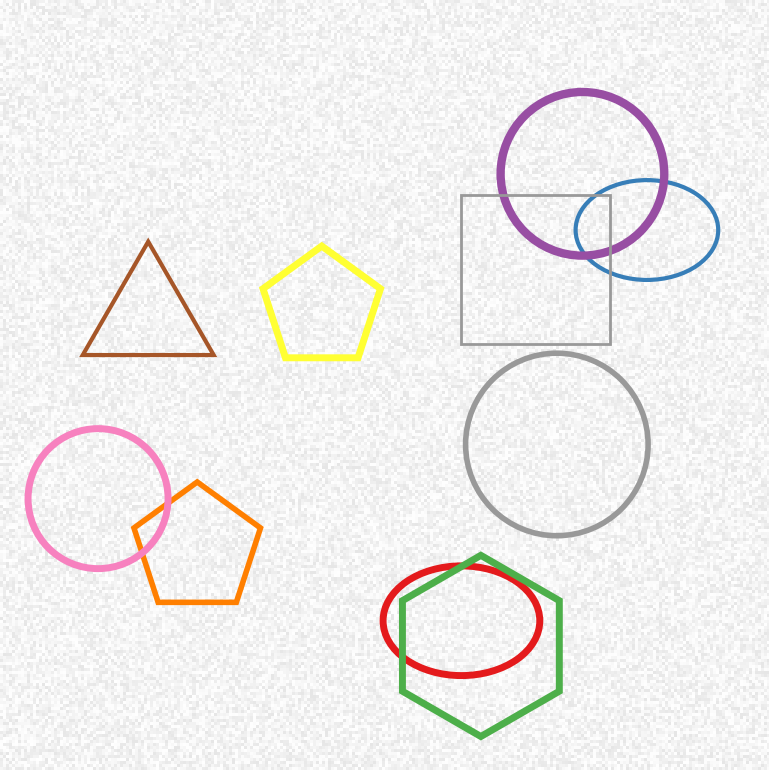[{"shape": "oval", "thickness": 2.5, "radius": 0.51, "center": [0.599, 0.194]}, {"shape": "oval", "thickness": 1.5, "radius": 0.46, "center": [0.84, 0.701]}, {"shape": "hexagon", "thickness": 2.5, "radius": 0.59, "center": [0.625, 0.161]}, {"shape": "circle", "thickness": 3, "radius": 0.53, "center": [0.756, 0.774]}, {"shape": "pentagon", "thickness": 2, "radius": 0.43, "center": [0.256, 0.288]}, {"shape": "pentagon", "thickness": 2.5, "radius": 0.4, "center": [0.418, 0.6]}, {"shape": "triangle", "thickness": 1.5, "radius": 0.49, "center": [0.192, 0.588]}, {"shape": "circle", "thickness": 2.5, "radius": 0.45, "center": [0.127, 0.352]}, {"shape": "square", "thickness": 1, "radius": 0.48, "center": [0.695, 0.65]}, {"shape": "circle", "thickness": 2, "radius": 0.59, "center": [0.723, 0.423]}]